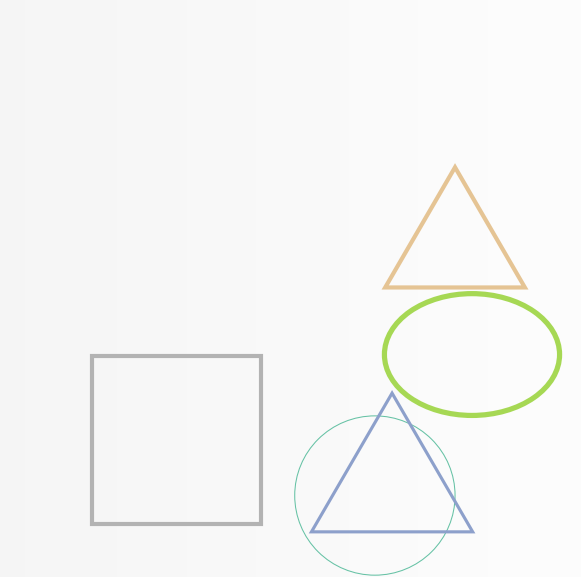[{"shape": "circle", "thickness": 0.5, "radius": 0.69, "center": [0.645, 0.141]}, {"shape": "triangle", "thickness": 1.5, "radius": 0.8, "center": [0.675, 0.158]}, {"shape": "oval", "thickness": 2.5, "radius": 0.75, "center": [0.812, 0.385]}, {"shape": "triangle", "thickness": 2, "radius": 0.69, "center": [0.783, 0.571]}, {"shape": "square", "thickness": 2, "radius": 0.73, "center": [0.303, 0.236]}]